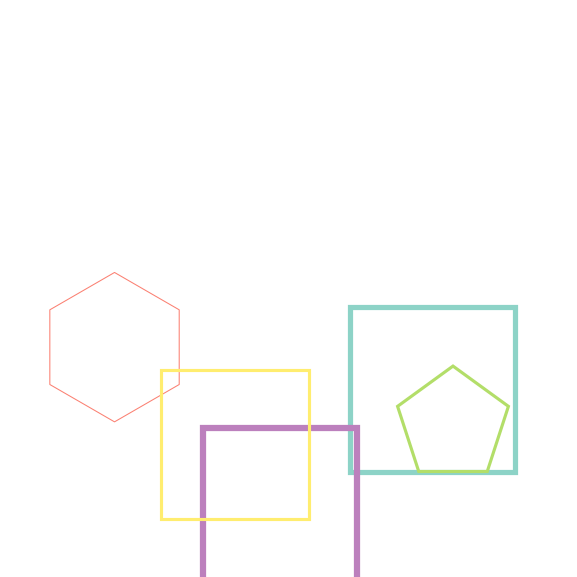[{"shape": "square", "thickness": 2.5, "radius": 0.71, "center": [0.749, 0.324]}, {"shape": "hexagon", "thickness": 0.5, "radius": 0.65, "center": [0.198, 0.398]}, {"shape": "pentagon", "thickness": 1.5, "radius": 0.5, "center": [0.784, 0.264]}, {"shape": "square", "thickness": 3, "radius": 0.67, "center": [0.485, 0.124]}, {"shape": "square", "thickness": 1.5, "radius": 0.64, "center": [0.407, 0.229]}]